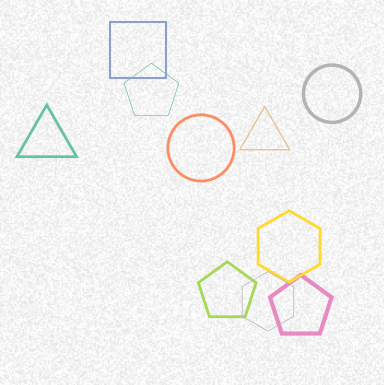[{"shape": "triangle", "thickness": 2, "radius": 0.45, "center": [0.121, 0.638]}, {"shape": "pentagon", "thickness": 0.5, "radius": 0.37, "center": [0.393, 0.761]}, {"shape": "circle", "thickness": 2, "radius": 0.43, "center": [0.522, 0.616]}, {"shape": "square", "thickness": 1.5, "radius": 0.36, "center": [0.358, 0.869]}, {"shape": "pentagon", "thickness": 3, "radius": 0.42, "center": [0.781, 0.202]}, {"shape": "pentagon", "thickness": 2, "radius": 0.39, "center": [0.59, 0.241]}, {"shape": "hexagon", "thickness": 2, "radius": 0.46, "center": [0.751, 0.36]}, {"shape": "triangle", "thickness": 1, "radius": 0.37, "center": [0.688, 0.649]}, {"shape": "circle", "thickness": 2.5, "radius": 0.37, "center": [0.863, 0.757]}, {"shape": "hexagon", "thickness": 0.5, "radius": 0.39, "center": [0.696, 0.217]}]